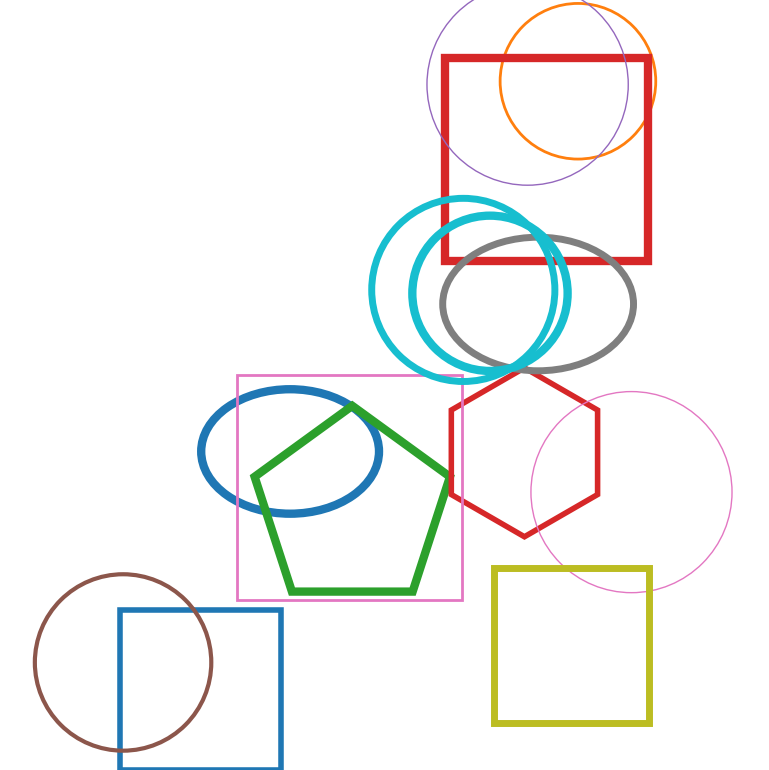[{"shape": "square", "thickness": 2, "radius": 0.52, "center": [0.26, 0.104]}, {"shape": "oval", "thickness": 3, "radius": 0.58, "center": [0.377, 0.414]}, {"shape": "circle", "thickness": 1, "radius": 0.51, "center": [0.751, 0.894]}, {"shape": "pentagon", "thickness": 3, "radius": 0.67, "center": [0.458, 0.34]}, {"shape": "hexagon", "thickness": 2, "radius": 0.55, "center": [0.681, 0.413]}, {"shape": "square", "thickness": 3, "radius": 0.66, "center": [0.71, 0.793]}, {"shape": "circle", "thickness": 0.5, "radius": 0.65, "center": [0.685, 0.89]}, {"shape": "circle", "thickness": 1.5, "radius": 0.57, "center": [0.16, 0.14]}, {"shape": "circle", "thickness": 0.5, "radius": 0.65, "center": [0.82, 0.361]}, {"shape": "square", "thickness": 1, "radius": 0.73, "center": [0.454, 0.367]}, {"shape": "oval", "thickness": 2.5, "radius": 0.62, "center": [0.699, 0.605]}, {"shape": "square", "thickness": 2.5, "radius": 0.5, "center": [0.742, 0.161]}, {"shape": "circle", "thickness": 2.5, "radius": 0.59, "center": [0.602, 0.623]}, {"shape": "circle", "thickness": 3, "radius": 0.5, "center": [0.636, 0.619]}]